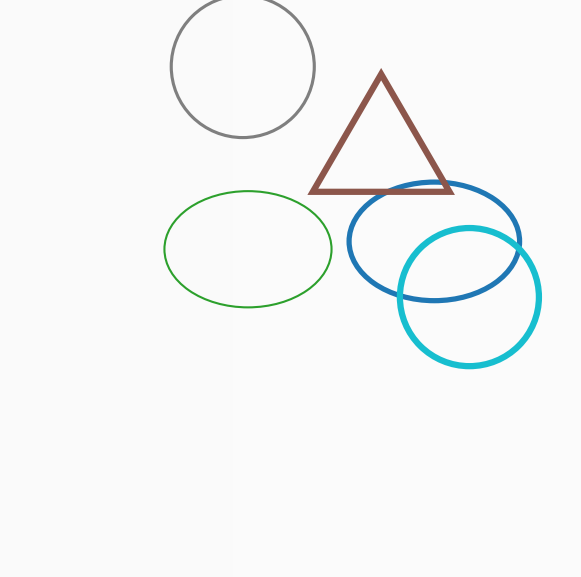[{"shape": "oval", "thickness": 2.5, "radius": 0.73, "center": [0.747, 0.581]}, {"shape": "oval", "thickness": 1, "radius": 0.72, "center": [0.427, 0.568]}, {"shape": "triangle", "thickness": 3, "radius": 0.68, "center": [0.656, 0.735]}, {"shape": "circle", "thickness": 1.5, "radius": 0.62, "center": [0.418, 0.884]}, {"shape": "circle", "thickness": 3, "radius": 0.6, "center": [0.808, 0.485]}]